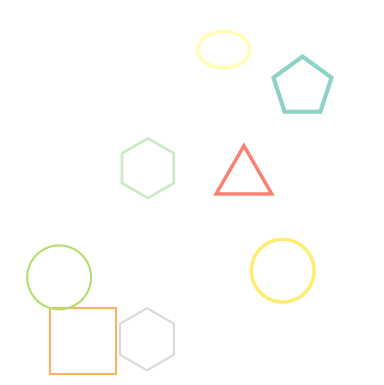[{"shape": "pentagon", "thickness": 3, "radius": 0.4, "center": [0.786, 0.774]}, {"shape": "oval", "thickness": 2.5, "radius": 0.34, "center": [0.581, 0.871]}, {"shape": "triangle", "thickness": 2.5, "radius": 0.42, "center": [0.634, 0.538]}, {"shape": "square", "thickness": 1.5, "radius": 0.43, "center": [0.217, 0.114]}, {"shape": "circle", "thickness": 1.5, "radius": 0.42, "center": [0.154, 0.28]}, {"shape": "hexagon", "thickness": 1.5, "radius": 0.4, "center": [0.382, 0.119]}, {"shape": "hexagon", "thickness": 2, "radius": 0.39, "center": [0.384, 0.563]}, {"shape": "circle", "thickness": 2.5, "radius": 0.41, "center": [0.734, 0.297]}]